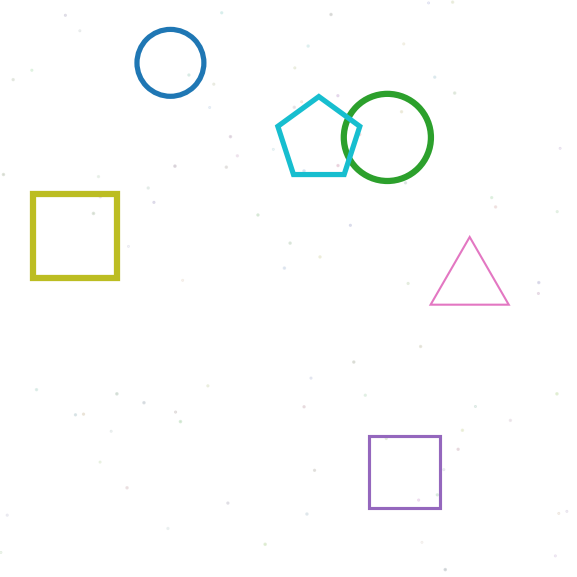[{"shape": "circle", "thickness": 2.5, "radius": 0.29, "center": [0.295, 0.89]}, {"shape": "circle", "thickness": 3, "radius": 0.38, "center": [0.671, 0.761]}, {"shape": "square", "thickness": 1.5, "radius": 0.31, "center": [0.701, 0.182]}, {"shape": "triangle", "thickness": 1, "radius": 0.39, "center": [0.813, 0.511]}, {"shape": "square", "thickness": 3, "radius": 0.36, "center": [0.131, 0.59]}, {"shape": "pentagon", "thickness": 2.5, "radius": 0.37, "center": [0.552, 0.757]}]